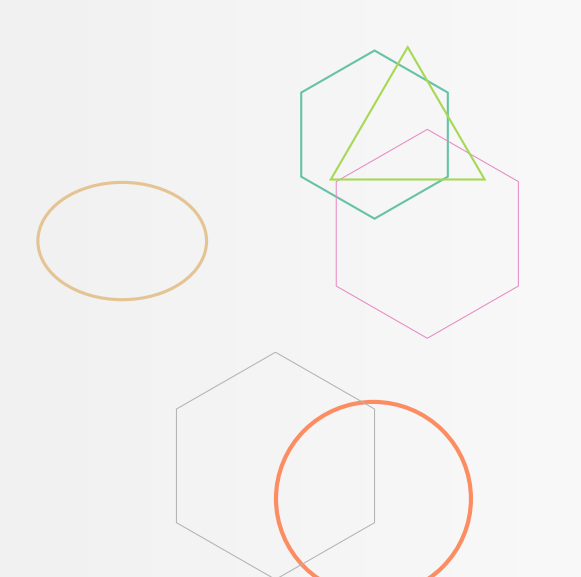[{"shape": "hexagon", "thickness": 1, "radius": 0.73, "center": [0.644, 0.766]}, {"shape": "circle", "thickness": 2, "radius": 0.84, "center": [0.643, 0.136]}, {"shape": "hexagon", "thickness": 0.5, "radius": 0.9, "center": [0.735, 0.594]}, {"shape": "triangle", "thickness": 1, "radius": 0.76, "center": [0.701, 0.765]}, {"shape": "oval", "thickness": 1.5, "radius": 0.73, "center": [0.21, 0.582]}, {"shape": "hexagon", "thickness": 0.5, "radius": 0.98, "center": [0.474, 0.192]}]